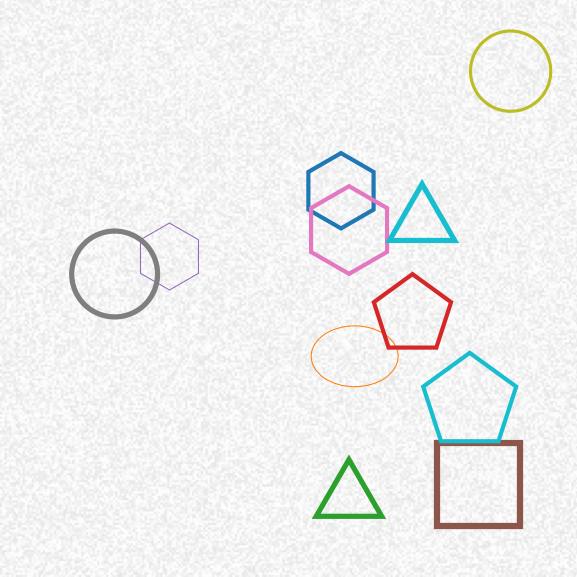[{"shape": "hexagon", "thickness": 2, "radius": 0.33, "center": [0.59, 0.669]}, {"shape": "oval", "thickness": 0.5, "radius": 0.38, "center": [0.614, 0.382]}, {"shape": "triangle", "thickness": 2.5, "radius": 0.33, "center": [0.604, 0.138]}, {"shape": "pentagon", "thickness": 2, "radius": 0.35, "center": [0.714, 0.454]}, {"shape": "hexagon", "thickness": 0.5, "radius": 0.29, "center": [0.293, 0.555]}, {"shape": "square", "thickness": 3, "radius": 0.36, "center": [0.829, 0.161]}, {"shape": "hexagon", "thickness": 2, "radius": 0.38, "center": [0.604, 0.601]}, {"shape": "circle", "thickness": 2.5, "radius": 0.37, "center": [0.198, 0.525]}, {"shape": "circle", "thickness": 1.5, "radius": 0.35, "center": [0.884, 0.876]}, {"shape": "pentagon", "thickness": 2, "radius": 0.42, "center": [0.813, 0.303]}, {"shape": "triangle", "thickness": 2.5, "radius": 0.33, "center": [0.731, 0.615]}]